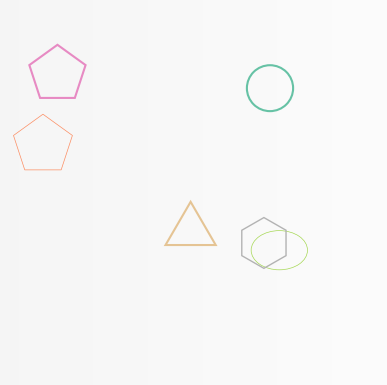[{"shape": "circle", "thickness": 1.5, "radius": 0.3, "center": [0.697, 0.771]}, {"shape": "pentagon", "thickness": 0.5, "radius": 0.4, "center": [0.111, 0.623]}, {"shape": "pentagon", "thickness": 1.5, "radius": 0.38, "center": [0.148, 0.807]}, {"shape": "oval", "thickness": 0.5, "radius": 0.36, "center": [0.721, 0.35]}, {"shape": "triangle", "thickness": 1.5, "radius": 0.37, "center": [0.492, 0.401]}, {"shape": "hexagon", "thickness": 1, "radius": 0.33, "center": [0.681, 0.369]}]